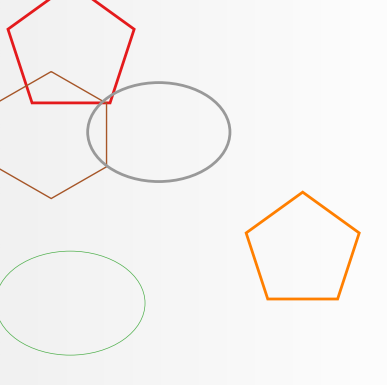[{"shape": "pentagon", "thickness": 2, "radius": 0.86, "center": [0.183, 0.871]}, {"shape": "oval", "thickness": 0.5, "radius": 0.96, "center": [0.181, 0.213]}, {"shape": "pentagon", "thickness": 2, "radius": 0.77, "center": [0.781, 0.347]}, {"shape": "hexagon", "thickness": 1, "radius": 0.82, "center": [0.132, 0.649]}, {"shape": "oval", "thickness": 2, "radius": 0.92, "center": [0.41, 0.657]}]